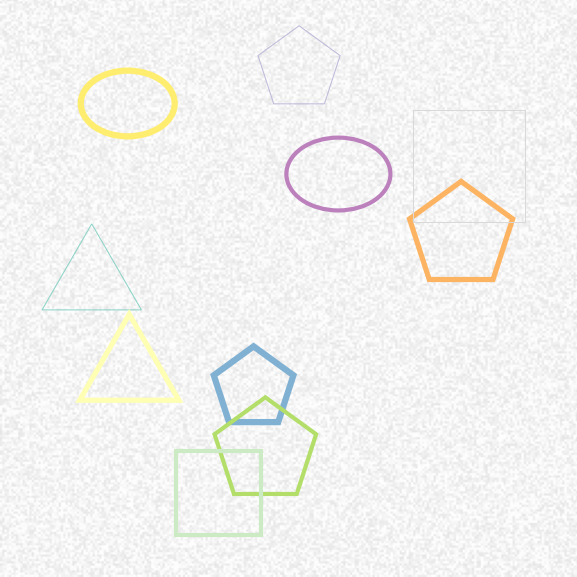[{"shape": "triangle", "thickness": 0.5, "radius": 0.5, "center": [0.159, 0.512]}, {"shape": "triangle", "thickness": 2.5, "radius": 0.5, "center": [0.224, 0.356]}, {"shape": "pentagon", "thickness": 0.5, "radius": 0.37, "center": [0.518, 0.88]}, {"shape": "pentagon", "thickness": 3, "radius": 0.36, "center": [0.439, 0.327]}, {"shape": "pentagon", "thickness": 2.5, "radius": 0.47, "center": [0.798, 0.591]}, {"shape": "pentagon", "thickness": 2, "radius": 0.46, "center": [0.459, 0.219]}, {"shape": "square", "thickness": 0.5, "radius": 0.49, "center": [0.812, 0.712]}, {"shape": "oval", "thickness": 2, "radius": 0.45, "center": [0.586, 0.698]}, {"shape": "square", "thickness": 2, "radius": 0.37, "center": [0.379, 0.146]}, {"shape": "oval", "thickness": 3, "radius": 0.41, "center": [0.221, 0.82]}]